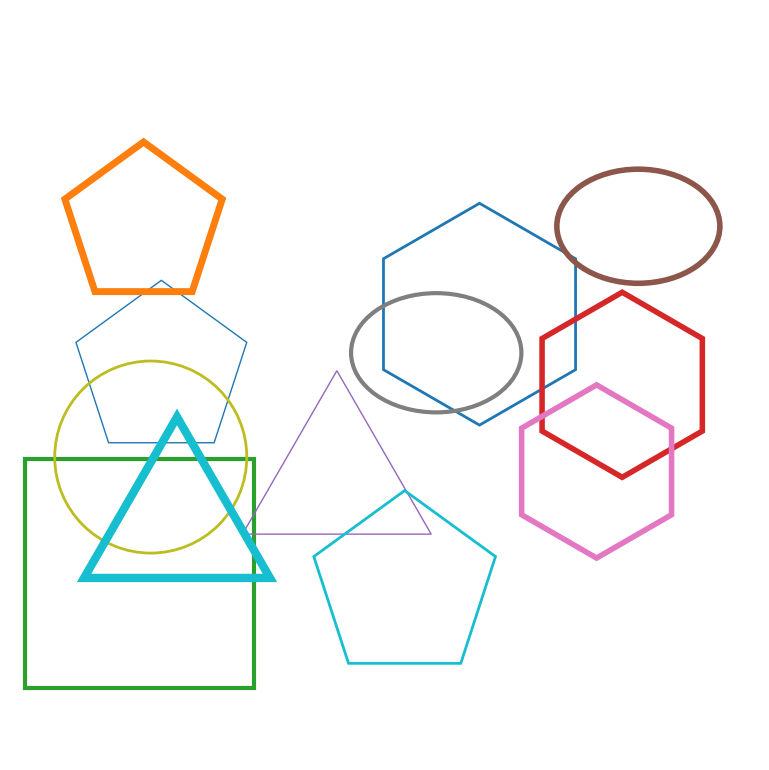[{"shape": "hexagon", "thickness": 1, "radius": 0.72, "center": [0.623, 0.592]}, {"shape": "pentagon", "thickness": 0.5, "radius": 0.58, "center": [0.21, 0.519]}, {"shape": "pentagon", "thickness": 2.5, "radius": 0.54, "center": [0.186, 0.708]}, {"shape": "square", "thickness": 1.5, "radius": 0.74, "center": [0.181, 0.255]}, {"shape": "hexagon", "thickness": 2, "radius": 0.6, "center": [0.808, 0.5]}, {"shape": "triangle", "thickness": 0.5, "radius": 0.71, "center": [0.437, 0.377]}, {"shape": "oval", "thickness": 2, "radius": 0.53, "center": [0.829, 0.706]}, {"shape": "hexagon", "thickness": 2, "radius": 0.56, "center": [0.775, 0.388]}, {"shape": "oval", "thickness": 1.5, "radius": 0.55, "center": [0.567, 0.542]}, {"shape": "circle", "thickness": 1, "radius": 0.62, "center": [0.196, 0.406]}, {"shape": "triangle", "thickness": 3, "radius": 0.7, "center": [0.23, 0.319]}, {"shape": "pentagon", "thickness": 1, "radius": 0.62, "center": [0.526, 0.239]}]